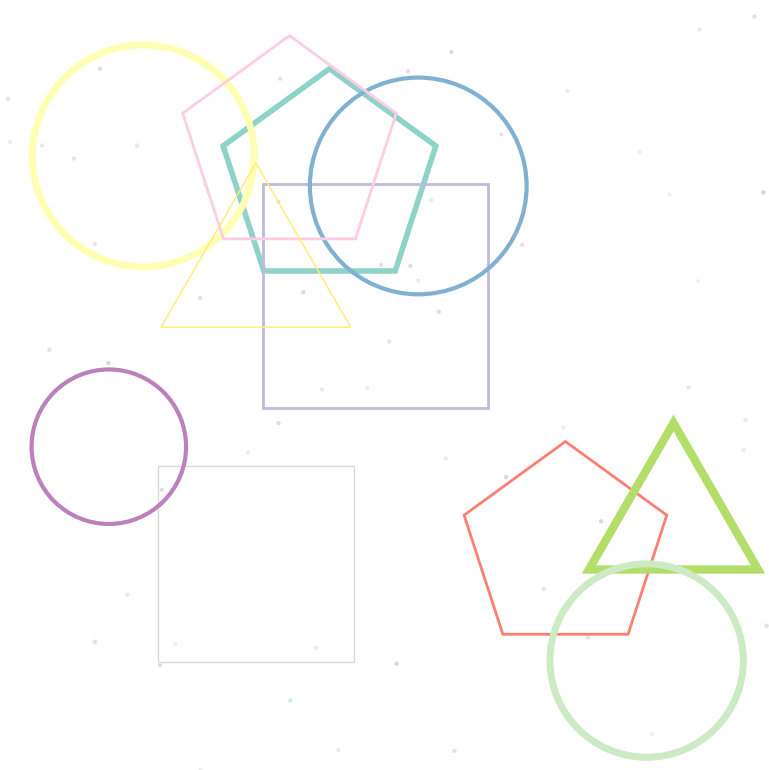[{"shape": "pentagon", "thickness": 2, "radius": 0.73, "center": [0.428, 0.766]}, {"shape": "circle", "thickness": 2.5, "radius": 0.72, "center": [0.186, 0.797]}, {"shape": "square", "thickness": 1, "radius": 0.73, "center": [0.488, 0.616]}, {"shape": "pentagon", "thickness": 1, "radius": 0.69, "center": [0.734, 0.288]}, {"shape": "circle", "thickness": 1.5, "radius": 0.7, "center": [0.543, 0.759]}, {"shape": "triangle", "thickness": 3, "radius": 0.63, "center": [0.875, 0.324]}, {"shape": "pentagon", "thickness": 1, "radius": 0.73, "center": [0.376, 0.808]}, {"shape": "square", "thickness": 0.5, "radius": 0.64, "center": [0.333, 0.268]}, {"shape": "circle", "thickness": 1.5, "radius": 0.5, "center": [0.141, 0.42]}, {"shape": "circle", "thickness": 2.5, "radius": 0.63, "center": [0.84, 0.142]}, {"shape": "triangle", "thickness": 0.5, "radius": 0.71, "center": [0.332, 0.646]}]